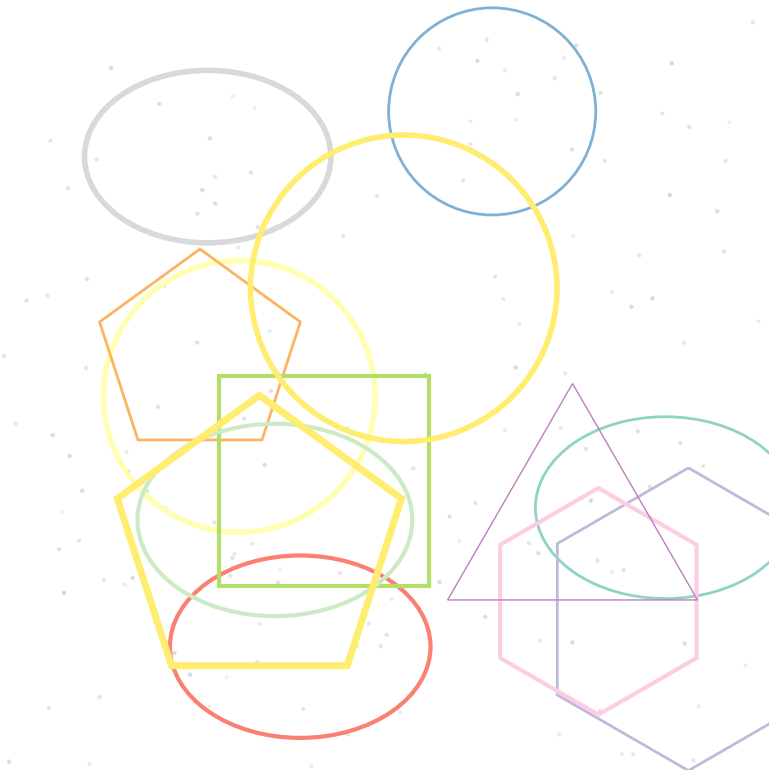[{"shape": "oval", "thickness": 1, "radius": 0.84, "center": [0.864, 0.341]}, {"shape": "circle", "thickness": 2, "radius": 0.88, "center": [0.311, 0.485]}, {"shape": "hexagon", "thickness": 1, "radius": 0.98, "center": [0.894, 0.196]}, {"shape": "oval", "thickness": 1.5, "radius": 0.85, "center": [0.39, 0.16]}, {"shape": "circle", "thickness": 1, "radius": 0.67, "center": [0.639, 0.855]}, {"shape": "pentagon", "thickness": 1, "radius": 0.69, "center": [0.26, 0.54]}, {"shape": "square", "thickness": 1.5, "radius": 0.68, "center": [0.421, 0.375]}, {"shape": "hexagon", "thickness": 1.5, "radius": 0.74, "center": [0.777, 0.219]}, {"shape": "oval", "thickness": 2, "radius": 0.8, "center": [0.27, 0.797]}, {"shape": "triangle", "thickness": 0.5, "radius": 0.94, "center": [0.744, 0.315]}, {"shape": "oval", "thickness": 1.5, "radius": 0.89, "center": [0.357, 0.325]}, {"shape": "pentagon", "thickness": 2.5, "radius": 0.97, "center": [0.337, 0.292]}, {"shape": "circle", "thickness": 2, "radius": 1.0, "center": [0.524, 0.626]}]